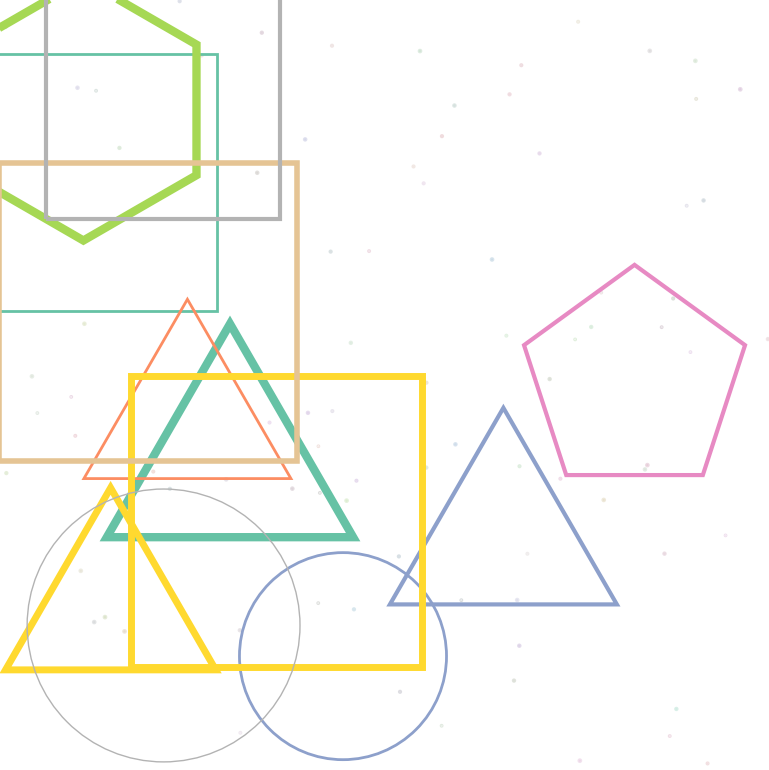[{"shape": "square", "thickness": 1, "radius": 0.84, "center": [0.115, 0.763]}, {"shape": "triangle", "thickness": 3, "radius": 0.92, "center": [0.299, 0.395]}, {"shape": "triangle", "thickness": 1, "radius": 0.78, "center": [0.243, 0.456]}, {"shape": "circle", "thickness": 1, "radius": 0.67, "center": [0.445, 0.148]}, {"shape": "triangle", "thickness": 1.5, "radius": 0.85, "center": [0.654, 0.3]}, {"shape": "pentagon", "thickness": 1.5, "radius": 0.75, "center": [0.824, 0.505]}, {"shape": "hexagon", "thickness": 3, "radius": 0.85, "center": [0.108, 0.857]}, {"shape": "square", "thickness": 2.5, "radius": 0.94, "center": [0.359, 0.323]}, {"shape": "triangle", "thickness": 2.5, "radius": 0.79, "center": [0.144, 0.209]}, {"shape": "square", "thickness": 2, "radius": 0.97, "center": [0.193, 0.595]}, {"shape": "square", "thickness": 1.5, "radius": 0.76, "center": [0.212, 0.868]}, {"shape": "circle", "thickness": 0.5, "radius": 0.89, "center": [0.212, 0.188]}]